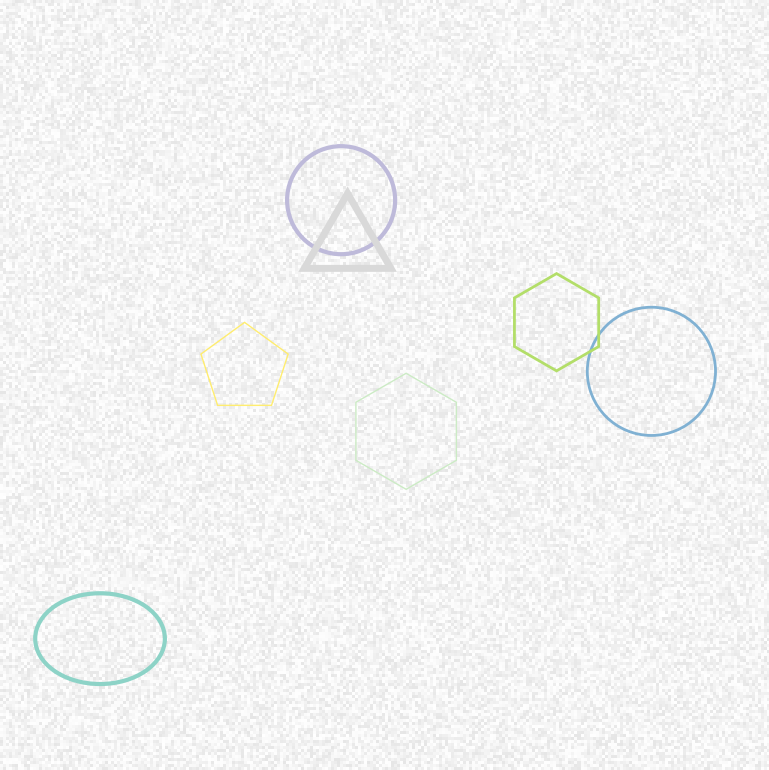[{"shape": "oval", "thickness": 1.5, "radius": 0.42, "center": [0.13, 0.171]}, {"shape": "circle", "thickness": 1.5, "radius": 0.35, "center": [0.443, 0.74]}, {"shape": "circle", "thickness": 1, "radius": 0.42, "center": [0.846, 0.518]}, {"shape": "hexagon", "thickness": 1, "radius": 0.32, "center": [0.723, 0.582]}, {"shape": "triangle", "thickness": 2.5, "radius": 0.32, "center": [0.451, 0.684]}, {"shape": "hexagon", "thickness": 0.5, "radius": 0.38, "center": [0.527, 0.44]}, {"shape": "pentagon", "thickness": 0.5, "radius": 0.3, "center": [0.318, 0.522]}]